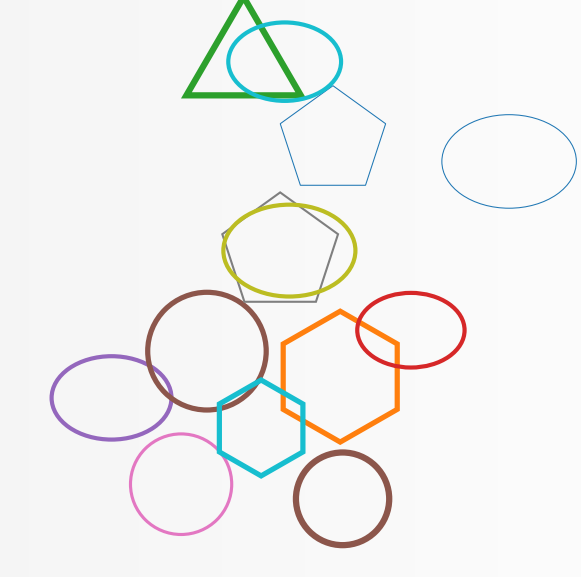[{"shape": "pentagon", "thickness": 0.5, "radius": 0.48, "center": [0.573, 0.755]}, {"shape": "oval", "thickness": 0.5, "radius": 0.58, "center": [0.876, 0.72]}, {"shape": "hexagon", "thickness": 2.5, "radius": 0.57, "center": [0.585, 0.347]}, {"shape": "triangle", "thickness": 3, "radius": 0.57, "center": [0.419, 0.891]}, {"shape": "oval", "thickness": 2, "radius": 0.46, "center": [0.707, 0.427]}, {"shape": "oval", "thickness": 2, "radius": 0.52, "center": [0.192, 0.31]}, {"shape": "circle", "thickness": 2.5, "radius": 0.51, "center": [0.356, 0.391]}, {"shape": "circle", "thickness": 3, "radius": 0.4, "center": [0.589, 0.135]}, {"shape": "circle", "thickness": 1.5, "radius": 0.44, "center": [0.312, 0.161]}, {"shape": "pentagon", "thickness": 1, "radius": 0.52, "center": [0.482, 0.561]}, {"shape": "oval", "thickness": 2, "radius": 0.57, "center": [0.498, 0.565]}, {"shape": "oval", "thickness": 2, "radius": 0.49, "center": [0.49, 0.892]}, {"shape": "hexagon", "thickness": 2.5, "radius": 0.41, "center": [0.449, 0.258]}]